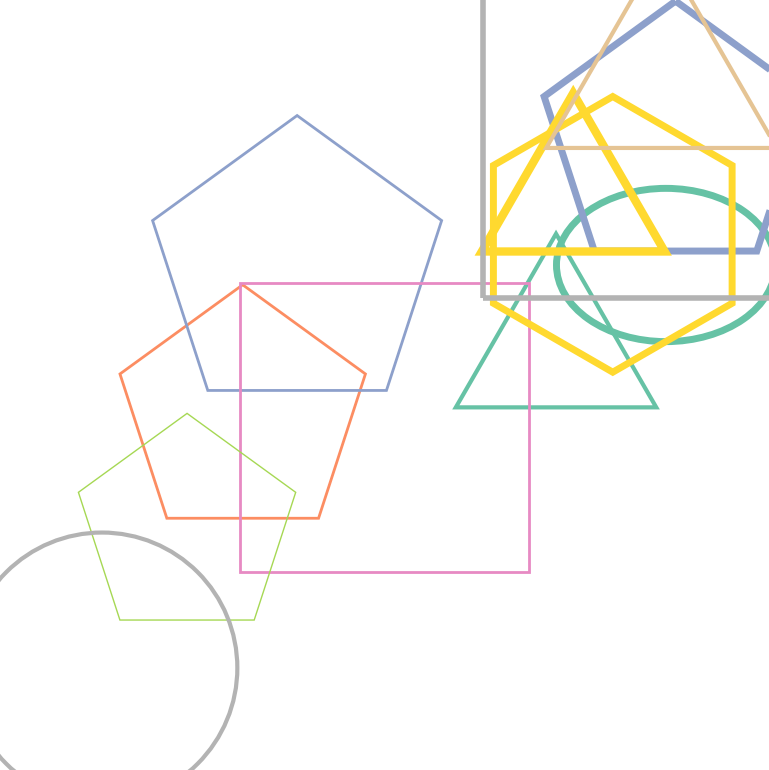[{"shape": "triangle", "thickness": 1.5, "radius": 0.75, "center": [0.722, 0.546]}, {"shape": "oval", "thickness": 2.5, "radius": 0.71, "center": [0.865, 0.656]}, {"shape": "pentagon", "thickness": 1, "radius": 0.84, "center": [0.315, 0.463]}, {"shape": "pentagon", "thickness": 1, "radius": 0.99, "center": [0.386, 0.653]}, {"shape": "pentagon", "thickness": 2.5, "radius": 0.9, "center": [0.877, 0.819]}, {"shape": "square", "thickness": 1, "radius": 0.94, "center": [0.5, 0.444]}, {"shape": "pentagon", "thickness": 0.5, "radius": 0.74, "center": [0.243, 0.315]}, {"shape": "triangle", "thickness": 3, "radius": 0.69, "center": [0.744, 0.742]}, {"shape": "hexagon", "thickness": 2.5, "radius": 0.89, "center": [0.796, 0.696]}, {"shape": "triangle", "thickness": 1.5, "radius": 0.86, "center": [0.859, 0.894]}, {"shape": "square", "thickness": 2, "radius": 0.99, "center": [0.824, 0.81]}, {"shape": "circle", "thickness": 1.5, "radius": 0.88, "center": [0.132, 0.133]}]